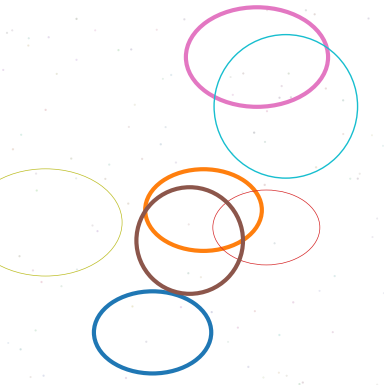[{"shape": "oval", "thickness": 3, "radius": 0.76, "center": [0.396, 0.137]}, {"shape": "oval", "thickness": 3, "radius": 0.76, "center": [0.529, 0.454]}, {"shape": "oval", "thickness": 0.5, "radius": 0.69, "center": [0.692, 0.409]}, {"shape": "circle", "thickness": 3, "radius": 0.69, "center": [0.493, 0.375]}, {"shape": "oval", "thickness": 3, "radius": 0.92, "center": [0.667, 0.852]}, {"shape": "oval", "thickness": 0.5, "radius": 0.99, "center": [0.118, 0.422]}, {"shape": "circle", "thickness": 1, "radius": 0.93, "center": [0.742, 0.724]}]